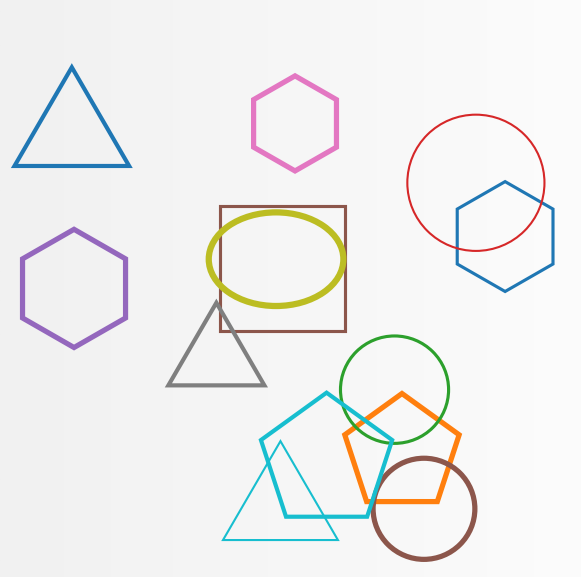[{"shape": "hexagon", "thickness": 1.5, "radius": 0.48, "center": [0.869, 0.59]}, {"shape": "triangle", "thickness": 2, "radius": 0.57, "center": [0.124, 0.769]}, {"shape": "pentagon", "thickness": 2.5, "radius": 0.52, "center": [0.692, 0.214]}, {"shape": "circle", "thickness": 1.5, "radius": 0.46, "center": [0.679, 0.324]}, {"shape": "circle", "thickness": 1, "radius": 0.59, "center": [0.819, 0.683]}, {"shape": "hexagon", "thickness": 2.5, "radius": 0.51, "center": [0.127, 0.5]}, {"shape": "circle", "thickness": 2.5, "radius": 0.44, "center": [0.729, 0.118]}, {"shape": "square", "thickness": 1.5, "radius": 0.54, "center": [0.486, 0.535]}, {"shape": "hexagon", "thickness": 2.5, "radius": 0.41, "center": [0.508, 0.785]}, {"shape": "triangle", "thickness": 2, "radius": 0.48, "center": [0.372, 0.38]}, {"shape": "oval", "thickness": 3, "radius": 0.58, "center": [0.475, 0.55]}, {"shape": "triangle", "thickness": 1, "radius": 0.57, "center": [0.483, 0.121]}, {"shape": "pentagon", "thickness": 2, "radius": 0.59, "center": [0.562, 0.2]}]